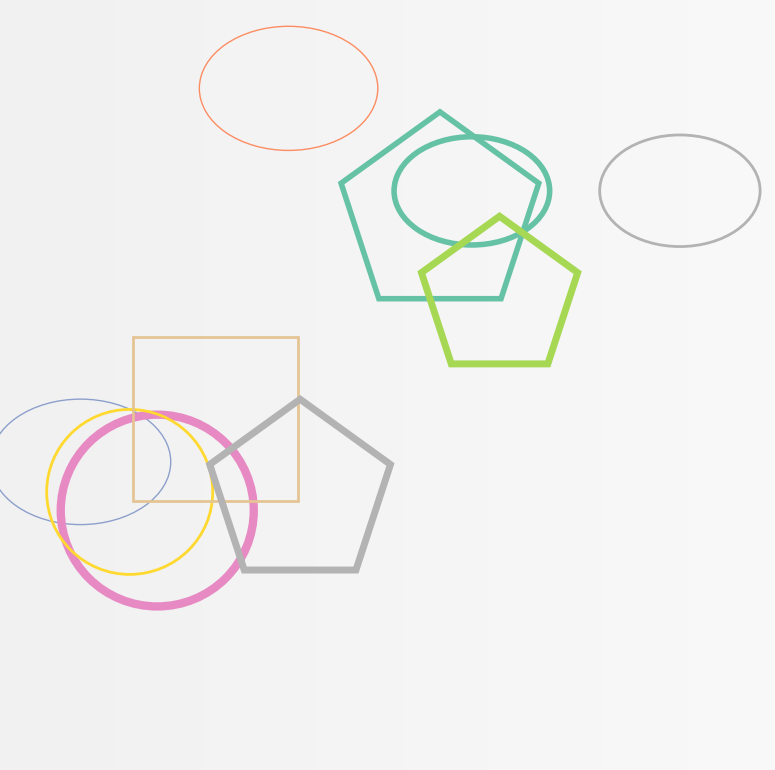[{"shape": "oval", "thickness": 2, "radius": 0.5, "center": [0.609, 0.752]}, {"shape": "pentagon", "thickness": 2, "radius": 0.67, "center": [0.568, 0.721]}, {"shape": "oval", "thickness": 0.5, "radius": 0.58, "center": [0.372, 0.885]}, {"shape": "oval", "thickness": 0.5, "radius": 0.58, "center": [0.104, 0.4]}, {"shape": "circle", "thickness": 3, "radius": 0.62, "center": [0.203, 0.337]}, {"shape": "pentagon", "thickness": 2.5, "radius": 0.53, "center": [0.645, 0.613]}, {"shape": "circle", "thickness": 1, "radius": 0.54, "center": [0.167, 0.361]}, {"shape": "square", "thickness": 1, "radius": 0.53, "center": [0.278, 0.456]}, {"shape": "pentagon", "thickness": 2.5, "radius": 0.61, "center": [0.387, 0.359]}, {"shape": "oval", "thickness": 1, "radius": 0.52, "center": [0.877, 0.752]}]